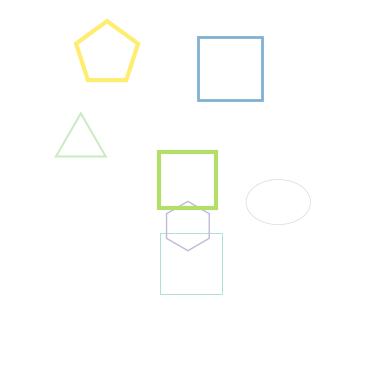[{"shape": "square", "thickness": 0.5, "radius": 0.4, "center": [0.497, 0.316]}, {"shape": "hexagon", "thickness": 1, "radius": 0.32, "center": [0.488, 0.413]}, {"shape": "square", "thickness": 2, "radius": 0.41, "center": [0.597, 0.822]}, {"shape": "square", "thickness": 3, "radius": 0.37, "center": [0.487, 0.532]}, {"shape": "oval", "thickness": 0.5, "radius": 0.42, "center": [0.723, 0.475]}, {"shape": "triangle", "thickness": 1.5, "radius": 0.37, "center": [0.21, 0.631]}, {"shape": "pentagon", "thickness": 3, "radius": 0.42, "center": [0.278, 0.86]}]